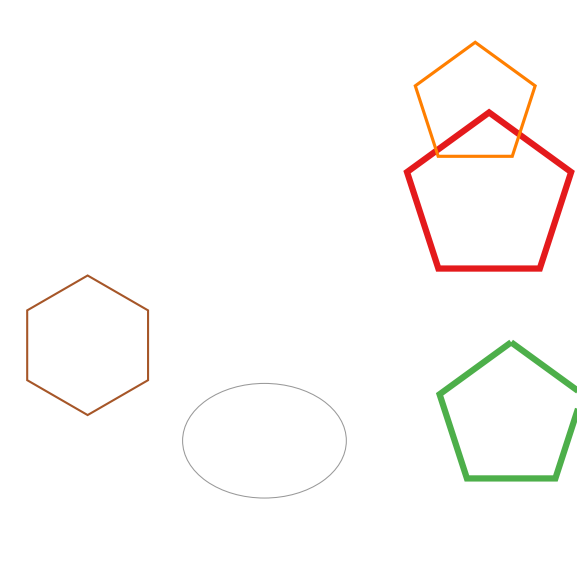[{"shape": "pentagon", "thickness": 3, "radius": 0.75, "center": [0.847, 0.655]}, {"shape": "pentagon", "thickness": 3, "radius": 0.65, "center": [0.885, 0.276]}, {"shape": "pentagon", "thickness": 1.5, "radius": 0.55, "center": [0.823, 0.817]}, {"shape": "hexagon", "thickness": 1, "radius": 0.6, "center": [0.152, 0.401]}, {"shape": "oval", "thickness": 0.5, "radius": 0.71, "center": [0.458, 0.236]}]